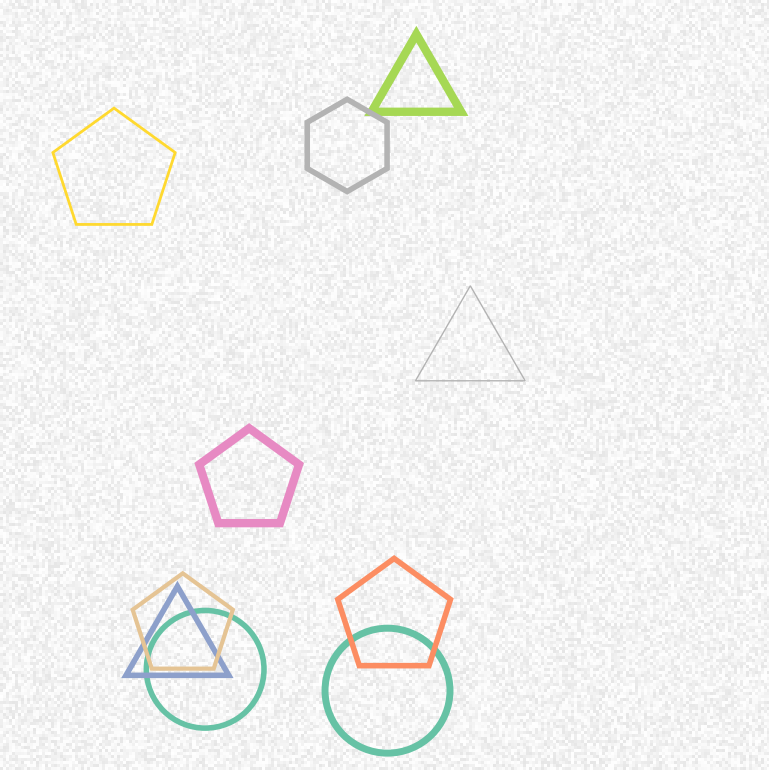[{"shape": "circle", "thickness": 2.5, "radius": 0.41, "center": [0.503, 0.103]}, {"shape": "circle", "thickness": 2, "radius": 0.38, "center": [0.266, 0.131]}, {"shape": "pentagon", "thickness": 2, "radius": 0.38, "center": [0.512, 0.198]}, {"shape": "triangle", "thickness": 2, "radius": 0.39, "center": [0.23, 0.161]}, {"shape": "pentagon", "thickness": 3, "radius": 0.34, "center": [0.324, 0.376]}, {"shape": "triangle", "thickness": 3, "radius": 0.34, "center": [0.541, 0.888]}, {"shape": "pentagon", "thickness": 1, "radius": 0.42, "center": [0.148, 0.776]}, {"shape": "pentagon", "thickness": 1.5, "radius": 0.34, "center": [0.237, 0.187]}, {"shape": "triangle", "thickness": 0.5, "radius": 0.41, "center": [0.611, 0.547]}, {"shape": "hexagon", "thickness": 2, "radius": 0.3, "center": [0.451, 0.811]}]